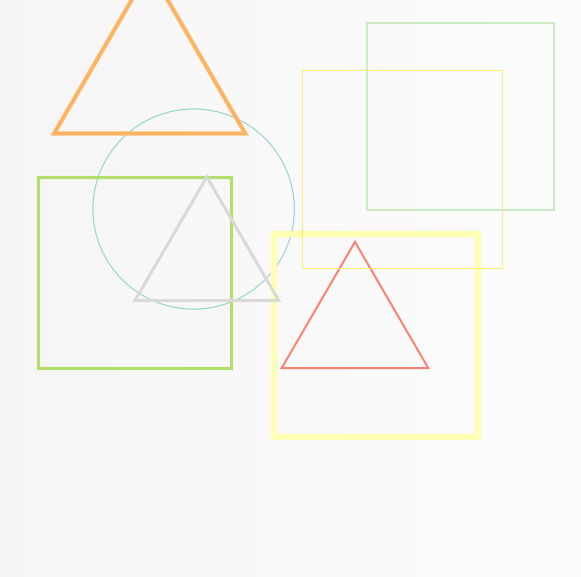[{"shape": "circle", "thickness": 0.5, "radius": 0.87, "center": [0.333, 0.637]}, {"shape": "square", "thickness": 3, "radius": 0.88, "center": [0.646, 0.419]}, {"shape": "triangle", "thickness": 1, "radius": 0.73, "center": [0.611, 0.435]}, {"shape": "triangle", "thickness": 2, "radius": 0.95, "center": [0.258, 0.863]}, {"shape": "square", "thickness": 1.5, "radius": 0.83, "center": [0.231, 0.527]}, {"shape": "triangle", "thickness": 1.5, "radius": 0.71, "center": [0.356, 0.55]}, {"shape": "square", "thickness": 1, "radius": 0.81, "center": [0.792, 0.797]}, {"shape": "square", "thickness": 0.5, "radius": 0.86, "center": [0.692, 0.707]}]